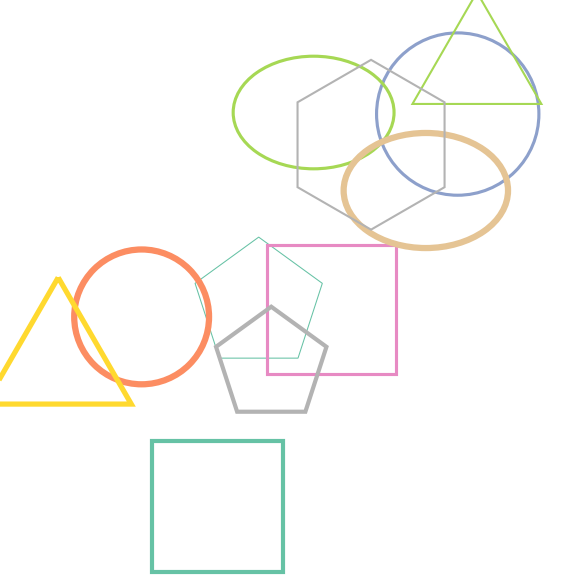[{"shape": "pentagon", "thickness": 0.5, "radius": 0.58, "center": [0.448, 0.473]}, {"shape": "square", "thickness": 2, "radius": 0.57, "center": [0.377, 0.122]}, {"shape": "circle", "thickness": 3, "radius": 0.58, "center": [0.245, 0.45]}, {"shape": "circle", "thickness": 1.5, "radius": 0.7, "center": [0.793, 0.802]}, {"shape": "square", "thickness": 1.5, "radius": 0.56, "center": [0.573, 0.463]}, {"shape": "triangle", "thickness": 1, "radius": 0.64, "center": [0.826, 0.884]}, {"shape": "oval", "thickness": 1.5, "radius": 0.7, "center": [0.543, 0.804]}, {"shape": "triangle", "thickness": 2.5, "radius": 0.73, "center": [0.101, 0.372]}, {"shape": "oval", "thickness": 3, "radius": 0.71, "center": [0.737, 0.669]}, {"shape": "hexagon", "thickness": 1, "radius": 0.73, "center": [0.643, 0.749]}, {"shape": "pentagon", "thickness": 2, "radius": 0.5, "center": [0.47, 0.368]}]